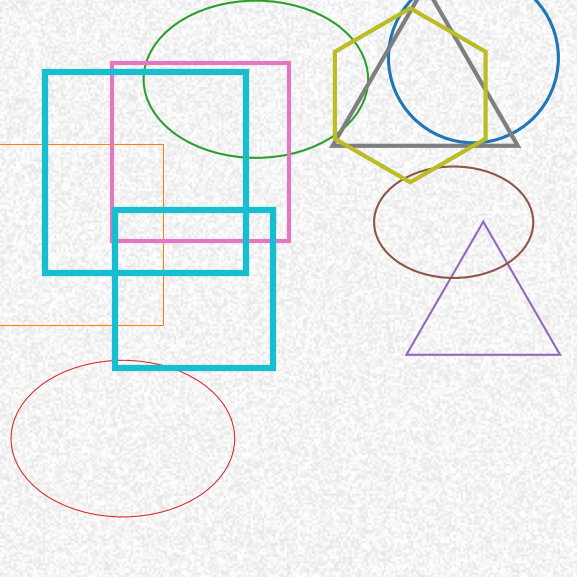[{"shape": "circle", "thickness": 1.5, "radius": 0.74, "center": [0.82, 0.899]}, {"shape": "square", "thickness": 0.5, "radius": 0.78, "center": [0.125, 0.593]}, {"shape": "oval", "thickness": 1, "radius": 0.97, "center": [0.443, 0.862]}, {"shape": "oval", "thickness": 0.5, "radius": 0.97, "center": [0.213, 0.24]}, {"shape": "triangle", "thickness": 1, "radius": 0.77, "center": [0.837, 0.462]}, {"shape": "oval", "thickness": 1, "radius": 0.69, "center": [0.786, 0.614]}, {"shape": "square", "thickness": 2, "radius": 0.77, "center": [0.347, 0.736]}, {"shape": "triangle", "thickness": 2, "radius": 0.93, "center": [0.736, 0.839]}, {"shape": "hexagon", "thickness": 2, "radius": 0.75, "center": [0.71, 0.834]}, {"shape": "square", "thickness": 3, "radius": 0.68, "center": [0.335, 0.499]}, {"shape": "square", "thickness": 3, "radius": 0.87, "center": [0.252, 0.7]}]